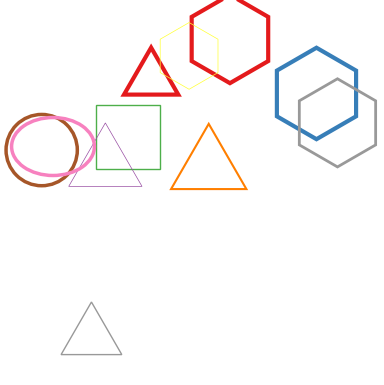[{"shape": "hexagon", "thickness": 3, "radius": 0.57, "center": [0.597, 0.899]}, {"shape": "triangle", "thickness": 3, "radius": 0.41, "center": [0.393, 0.795]}, {"shape": "hexagon", "thickness": 3, "radius": 0.59, "center": [0.822, 0.757]}, {"shape": "square", "thickness": 1, "radius": 0.41, "center": [0.333, 0.644]}, {"shape": "triangle", "thickness": 0.5, "radius": 0.55, "center": [0.274, 0.571]}, {"shape": "triangle", "thickness": 1.5, "radius": 0.56, "center": [0.542, 0.565]}, {"shape": "hexagon", "thickness": 0.5, "radius": 0.43, "center": [0.491, 0.855]}, {"shape": "circle", "thickness": 2.5, "radius": 0.46, "center": [0.108, 0.61]}, {"shape": "oval", "thickness": 2.5, "radius": 0.54, "center": [0.138, 0.619]}, {"shape": "triangle", "thickness": 1, "radius": 0.46, "center": [0.238, 0.124]}, {"shape": "hexagon", "thickness": 2, "radius": 0.57, "center": [0.877, 0.681]}]